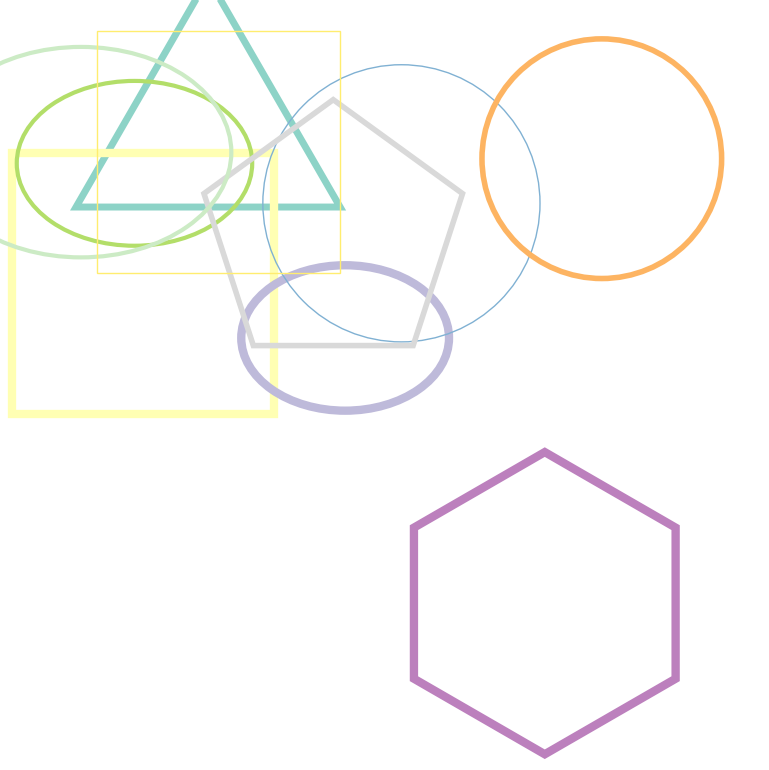[{"shape": "triangle", "thickness": 2.5, "radius": 0.99, "center": [0.27, 0.83]}, {"shape": "square", "thickness": 3, "radius": 0.85, "center": [0.186, 0.632]}, {"shape": "oval", "thickness": 3, "radius": 0.67, "center": [0.448, 0.561]}, {"shape": "circle", "thickness": 0.5, "radius": 0.9, "center": [0.521, 0.736]}, {"shape": "circle", "thickness": 2, "radius": 0.78, "center": [0.782, 0.794]}, {"shape": "oval", "thickness": 1.5, "radius": 0.76, "center": [0.175, 0.788]}, {"shape": "pentagon", "thickness": 2, "radius": 0.88, "center": [0.433, 0.694]}, {"shape": "hexagon", "thickness": 3, "radius": 0.98, "center": [0.708, 0.217]}, {"shape": "oval", "thickness": 1.5, "radius": 0.98, "center": [0.105, 0.802]}, {"shape": "square", "thickness": 0.5, "radius": 0.79, "center": [0.284, 0.802]}]